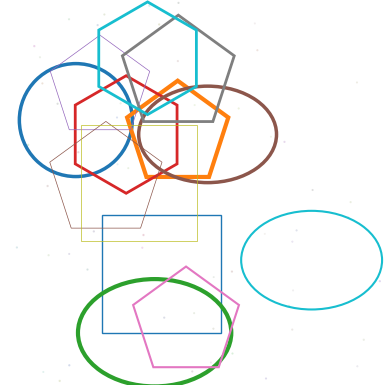[{"shape": "square", "thickness": 1, "radius": 0.77, "center": [0.42, 0.288]}, {"shape": "circle", "thickness": 2.5, "radius": 0.73, "center": [0.197, 0.688]}, {"shape": "pentagon", "thickness": 3, "radius": 0.69, "center": [0.462, 0.652]}, {"shape": "oval", "thickness": 3, "radius": 1.0, "center": [0.402, 0.136]}, {"shape": "hexagon", "thickness": 2, "radius": 0.76, "center": [0.328, 0.651]}, {"shape": "pentagon", "thickness": 0.5, "radius": 0.68, "center": [0.26, 0.773]}, {"shape": "pentagon", "thickness": 0.5, "radius": 0.77, "center": [0.275, 0.531]}, {"shape": "oval", "thickness": 2.5, "radius": 0.9, "center": [0.539, 0.651]}, {"shape": "pentagon", "thickness": 1.5, "radius": 0.72, "center": [0.483, 0.163]}, {"shape": "pentagon", "thickness": 2, "radius": 0.76, "center": [0.463, 0.808]}, {"shape": "square", "thickness": 0.5, "radius": 0.75, "center": [0.36, 0.523]}, {"shape": "oval", "thickness": 1.5, "radius": 0.92, "center": [0.809, 0.324]}, {"shape": "hexagon", "thickness": 2, "radius": 0.73, "center": [0.383, 0.849]}]